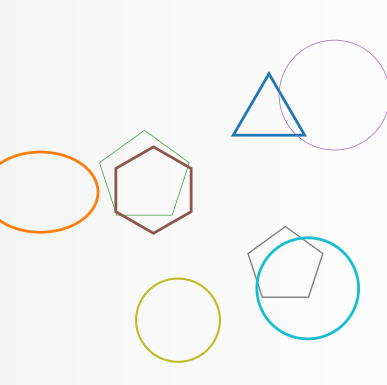[{"shape": "triangle", "thickness": 2, "radius": 0.53, "center": [0.694, 0.702]}, {"shape": "oval", "thickness": 2, "radius": 0.74, "center": [0.104, 0.501]}, {"shape": "pentagon", "thickness": 0.5, "radius": 0.61, "center": [0.373, 0.54]}, {"shape": "circle", "thickness": 0.5, "radius": 0.71, "center": [0.863, 0.753]}, {"shape": "hexagon", "thickness": 2, "radius": 0.56, "center": [0.396, 0.506]}, {"shape": "pentagon", "thickness": 1, "radius": 0.51, "center": [0.737, 0.31]}, {"shape": "circle", "thickness": 1.5, "radius": 0.54, "center": [0.459, 0.168]}, {"shape": "circle", "thickness": 2, "radius": 0.66, "center": [0.794, 0.251]}]